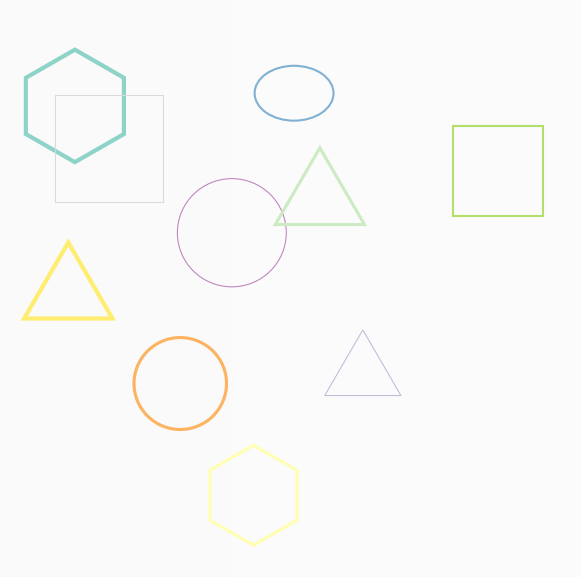[{"shape": "hexagon", "thickness": 2, "radius": 0.49, "center": [0.129, 0.816]}, {"shape": "hexagon", "thickness": 1.5, "radius": 0.43, "center": [0.436, 0.142]}, {"shape": "triangle", "thickness": 0.5, "radius": 0.38, "center": [0.624, 0.352]}, {"shape": "oval", "thickness": 1, "radius": 0.34, "center": [0.506, 0.838]}, {"shape": "circle", "thickness": 1.5, "radius": 0.4, "center": [0.31, 0.335]}, {"shape": "square", "thickness": 1, "radius": 0.39, "center": [0.856, 0.703]}, {"shape": "square", "thickness": 0.5, "radius": 0.46, "center": [0.187, 0.742]}, {"shape": "circle", "thickness": 0.5, "radius": 0.47, "center": [0.399, 0.596]}, {"shape": "triangle", "thickness": 1.5, "radius": 0.44, "center": [0.55, 0.655]}, {"shape": "triangle", "thickness": 2, "radius": 0.44, "center": [0.117, 0.491]}]